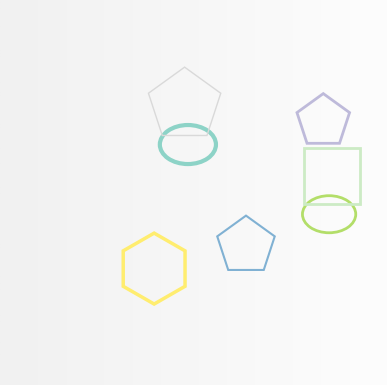[{"shape": "oval", "thickness": 3, "radius": 0.36, "center": [0.485, 0.625]}, {"shape": "pentagon", "thickness": 2, "radius": 0.36, "center": [0.834, 0.686]}, {"shape": "pentagon", "thickness": 1.5, "radius": 0.39, "center": [0.635, 0.362]}, {"shape": "oval", "thickness": 2, "radius": 0.34, "center": [0.849, 0.444]}, {"shape": "pentagon", "thickness": 1, "radius": 0.49, "center": [0.476, 0.727]}, {"shape": "square", "thickness": 2, "radius": 0.36, "center": [0.858, 0.542]}, {"shape": "hexagon", "thickness": 2.5, "radius": 0.46, "center": [0.398, 0.302]}]